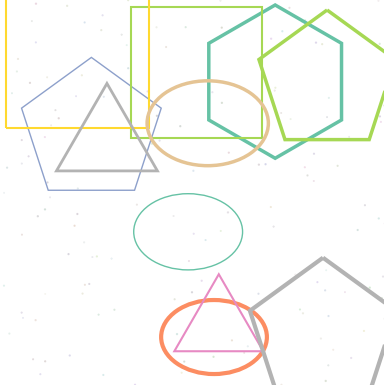[{"shape": "oval", "thickness": 1, "radius": 0.71, "center": [0.489, 0.398]}, {"shape": "hexagon", "thickness": 2.5, "radius": 1.0, "center": [0.715, 0.788]}, {"shape": "oval", "thickness": 3, "radius": 0.69, "center": [0.556, 0.125]}, {"shape": "pentagon", "thickness": 1, "radius": 0.95, "center": [0.237, 0.66]}, {"shape": "triangle", "thickness": 1.5, "radius": 0.67, "center": [0.568, 0.154]}, {"shape": "square", "thickness": 1.5, "radius": 0.85, "center": [0.511, 0.812]}, {"shape": "pentagon", "thickness": 2.5, "radius": 0.93, "center": [0.85, 0.788]}, {"shape": "square", "thickness": 1.5, "radius": 0.92, "center": [0.201, 0.852]}, {"shape": "oval", "thickness": 2.5, "radius": 0.79, "center": [0.54, 0.68]}, {"shape": "pentagon", "thickness": 3, "radius": 1.0, "center": [0.839, 0.131]}, {"shape": "triangle", "thickness": 2, "radius": 0.76, "center": [0.278, 0.632]}]